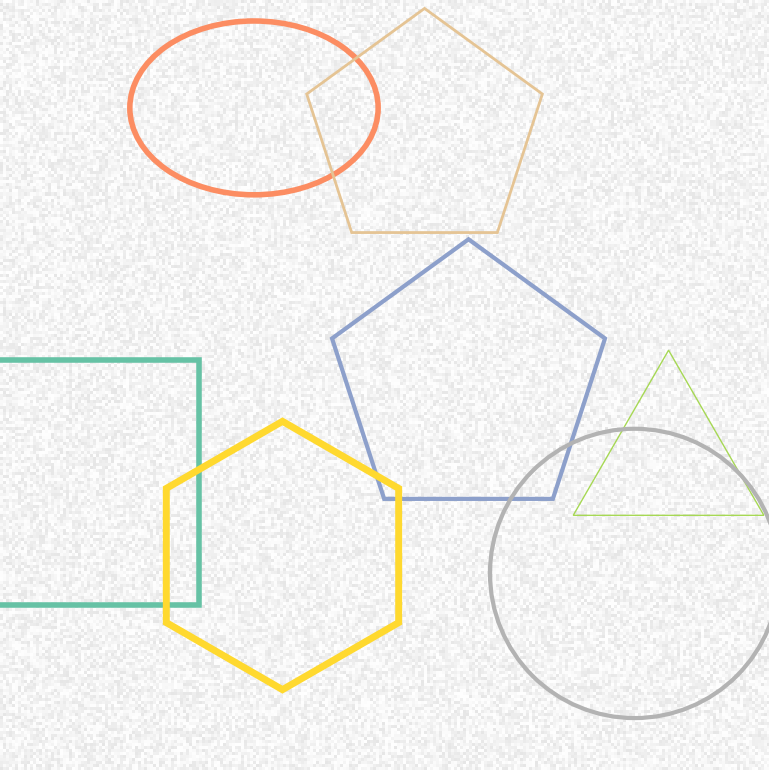[{"shape": "square", "thickness": 2, "radius": 0.79, "center": [0.1, 0.374]}, {"shape": "oval", "thickness": 2, "radius": 0.81, "center": [0.33, 0.86]}, {"shape": "pentagon", "thickness": 1.5, "radius": 0.93, "center": [0.608, 0.503]}, {"shape": "triangle", "thickness": 0.5, "radius": 0.71, "center": [0.868, 0.402]}, {"shape": "hexagon", "thickness": 2.5, "radius": 0.87, "center": [0.367, 0.279]}, {"shape": "pentagon", "thickness": 1, "radius": 0.8, "center": [0.551, 0.828]}, {"shape": "circle", "thickness": 1.5, "radius": 0.94, "center": [0.824, 0.255]}]